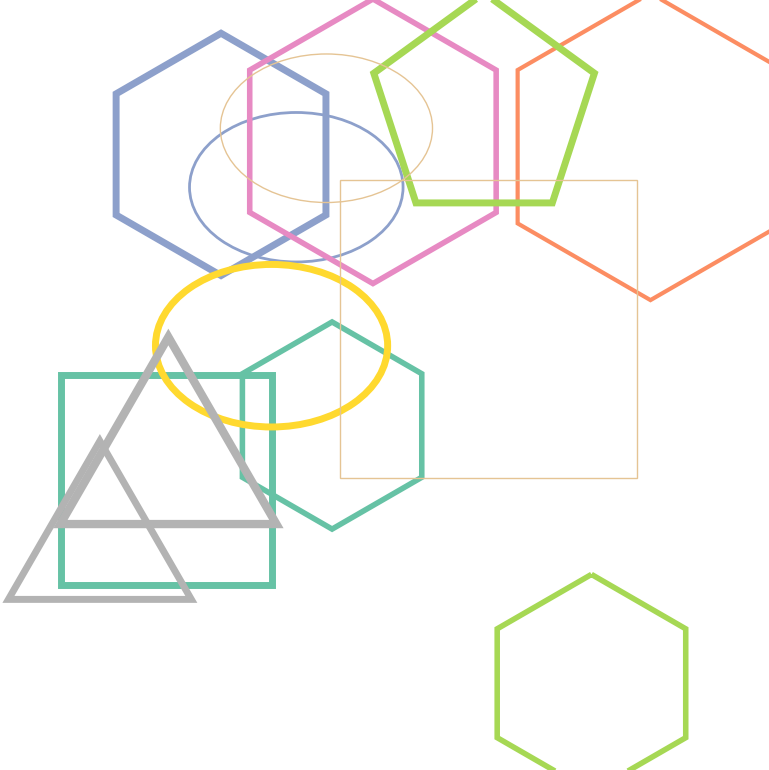[{"shape": "square", "thickness": 2.5, "radius": 0.68, "center": [0.216, 0.377]}, {"shape": "hexagon", "thickness": 2, "radius": 0.67, "center": [0.431, 0.447]}, {"shape": "hexagon", "thickness": 1.5, "radius": 1.0, "center": [0.845, 0.809]}, {"shape": "oval", "thickness": 1, "radius": 0.69, "center": [0.385, 0.757]}, {"shape": "hexagon", "thickness": 2.5, "radius": 0.79, "center": [0.287, 0.799]}, {"shape": "hexagon", "thickness": 2, "radius": 0.92, "center": [0.484, 0.817]}, {"shape": "hexagon", "thickness": 2, "radius": 0.71, "center": [0.768, 0.113]}, {"shape": "pentagon", "thickness": 2.5, "radius": 0.75, "center": [0.629, 0.858]}, {"shape": "oval", "thickness": 2.5, "radius": 0.75, "center": [0.353, 0.551]}, {"shape": "oval", "thickness": 0.5, "radius": 0.69, "center": [0.424, 0.833]}, {"shape": "square", "thickness": 0.5, "radius": 0.97, "center": [0.634, 0.573]}, {"shape": "triangle", "thickness": 2.5, "radius": 0.69, "center": [0.13, 0.29]}, {"shape": "triangle", "thickness": 3, "radius": 0.81, "center": [0.219, 0.4]}]